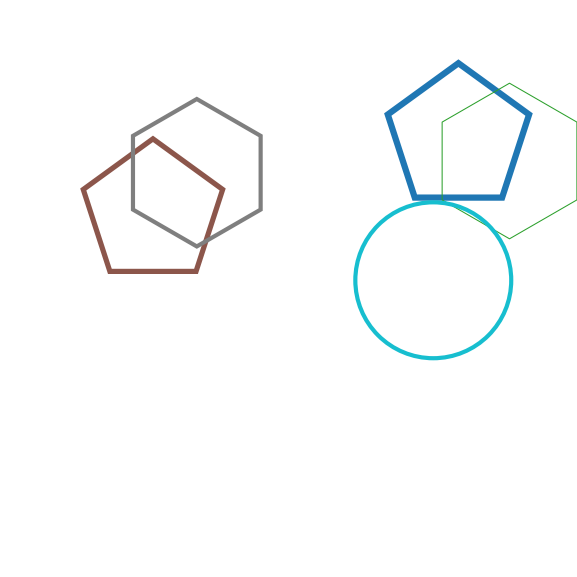[{"shape": "pentagon", "thickness": 3, "radius": 0.64, "center": [0.794, 0.761]}, {"shape": "hexagon", "thickness": 0.5, "radius": 0.67, "center": [0.882, 0.72]}, {"shape": "pentagon", "thickness": 2.5, "radius": 0.63, "center": [0.265, 0.632]}, {"shape": "hexagon", "thickness": 2, "radius": 0.64, "center": [0.341, 0.7]}, {"shape": "circle", "thickness": 2, "radius": 0.67, "center": [0.75, 0.514]}]